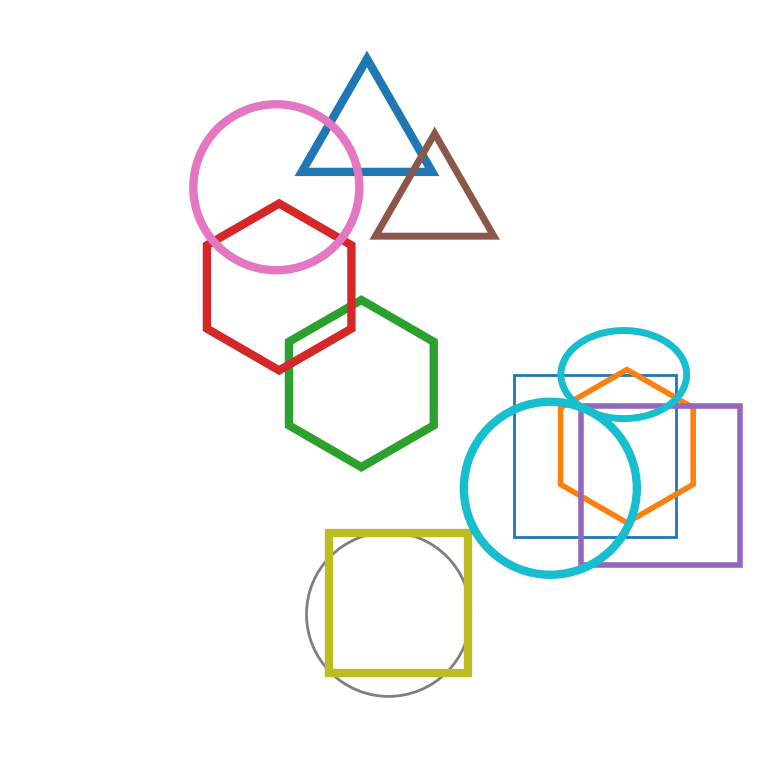[{"shape": "square", "thickness": 1, "radius": 0.52, "center": [0.773, 0.408]}, {"shape": "triangle", "thickness": 3, "radius": 0.49, "center": [0.477, 0.826]}, {"shape": "hexagon", "thickness": 2, "radius": 0.5, "center": [0.814, 0.421]}, {"shape": "hexagon", "thickness": 3, "radius": 0.54, "center": [0.469, 0.502]}, {"shape": "hexagon", "thickness": 3, "radius": 0.54, "center": [0.363, 0.627]}, {"shape": "square", "thickness": 2, "radius": 0.52, "center": [0.858, 0.369]}, {"shape": "triangle", "thickness": 2.5, "radius": 0.44, "center": [0.564, 0.738]}, {"shape": "circle", "thickness": 3, "radius": 0.54, "center": [0.359, 0.757]}, {"shape": "circle", "thickness": 1, "radius": 0.53, "center": [0.505, 0.202]}, {"shape": "square", "thickness": 3, "radius": 0.45, "center": [0.518, 0.217]}, {"shape": "circle", "thickness": 3, "radius": 0.56, "center": [0.715, 0.366]}, {"shape": "oval", "thickness": 2.5, "radius": 0.41, "center": [0.81, 0.514]}]